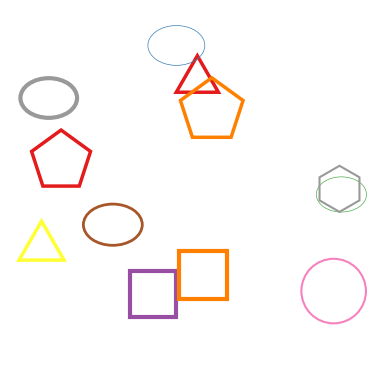[{"shape": "pentagon", "thickness": 2.5, "radius": 0.4, "center": [0.159, 0.582]}, {"shape": "triangle", "thickness": 2.5, "radius": 0.32, "center": [0.513, 0.792]}, {"shape": "oval", "thickness": 0.5, "radius": 0.37, "center": [0.458, 0.882]}, {"shape": "oval", "thickness": 0.5, "radius": 0.33, "center": [0.887, 0.495]}, {"shape": "square", "thickness": 3, "radius": 0.3, "center": [0.398, 0.237]}, {"shape": "pentagon", "thickness": 2.5, "radius": 0.43, "center": [0.55, 0.713]}, {"shape": "square", "thickness": 3, "radius": 0.31, "center": [0.528, 0.286]}, {"shape": "triangle", "thickness": 2.5, "radius": 0.34, "center": [0.108, 0.358]}, {"shape": "oval", "thickness": 2, "radius": 0.38, "center": [0.293, 0.416]}, {"shape": "circle", "thickness": 1.5, "radius": 0.42, "center": [0.867, 0.244]}, {"shape": "oval", "thickness": 3, "radius": 0.37, "center": [0.127, 0.745]}, {"shape": "hexagon", "thickness": 1.5, "radius": 0.3, "center": [0.882, 0.51]}]